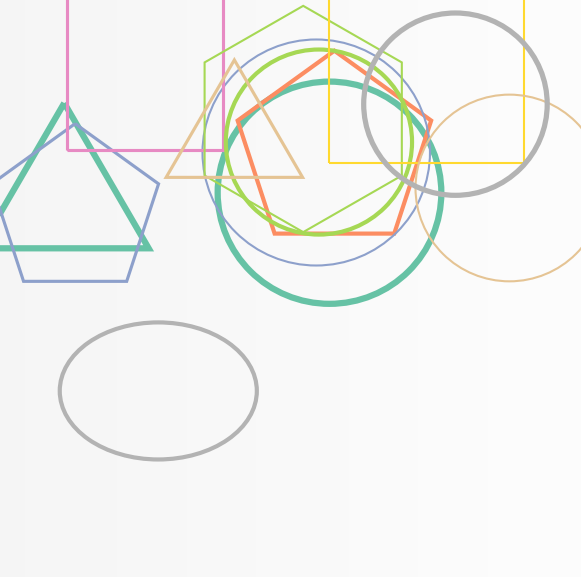[{"shape": "triangle", "thickness": 3, "radius": 0.84, "center": [0.111, 0.653]}, {"shape": "circle", "thickness": 3, "radius": 0.96, "center": [0.567, 0.665]}, {"shape": "pentagon", "thickness": 2, "radius": 0.88, "center": [0.575, 0.736]}, {"shape": "pentagon", "thickness": 1.5, "radius": 0.75, "center": [0.129, 0.634]}, {"shape": "circle", "thickness": 1, "radius": 0.98, "center": [0.544, 0.735]}, {"shape": "square", "thickness": 1.5, "radius": 0.67, "center": [0.249, 0.873]}, {"shape": "circle", "thickness": 2, "radius": 0.8, "center": [0.549, 0.753]}, {"shape": "hexagon", "thickness": 1, "radius": 0.98, "center": [0.522, 0.793]}, {"shape": "square", "thickness": 1, "radius": 0.84, "center": [0.734, 0.884]}, {"shape": "triangle", "thickness": 1.5, "radius": 0.68, "center": [0.403, 0.76]}, {"shape": "circle", "thickness": 1, "radius": 0.81, "center": [0.876, 0.674]}, {"shape": "oval", "thickness": 2, "radius": 0.85, "center": [0.272, 0.322]}, {"shape": "circle", "thickness": 2.5, "radius": 0.79, "center": [0.784, 0.819]}]